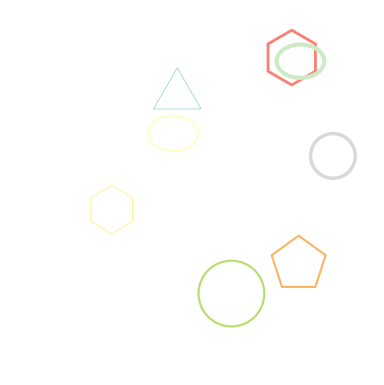[{"shape": "triangle", "thickness": 0.5, "radius": 0.36, "center": [0.46, 0.753]}, {"shape": "oval", "thickness": 1, "radius": 0.33, "center": [0.45, 0.654]}, {"shape": "hexagon", "thickness": 2, "radius": 0.36, "center": [0.758, 0.85]}, {"shape": "pentagon", "thickness": 1.5, "radius": 0.37, "center": [0.776, 0.314]}, {"shape": "circle", "thickness": 1.5, "radius": 0.43, "center": [0.601, 0.237]}, {"shape": "circle", "thickness": 2.5, "radius": 0.29, "center": [0.865, 0.595]}, {"shape": "oval", "thickness": 3, "radius": 0.31, "center": [0.78, 0.841]}, {"shape": "hexagon", "thickness": 0.5, "radius": 0.31, "center": [0.29, 0.456]}]